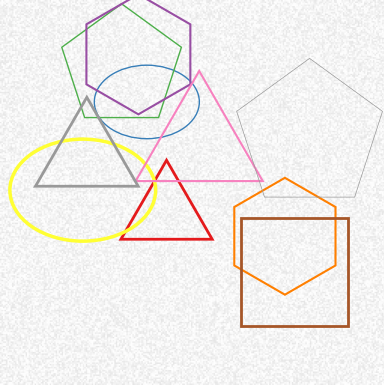[{"shape": "triangle", "thickness": 2, "radius": 0.68, "center": [0.433, 0.447]}, {"shape": "oval", "thickness": 1, "radius": 0.68, "center": [0.381, 0.735]}, {"shape": "pentagon", "thickness": 1, "radius": 0.82, "center": [0.316, 0.827]}, {"shape": "hexagon", "thickness": 1.5, "radius": 0.78, "center": [0.359, 0.859]}, {"shape": "hexagon", "thickness": 1.5, "radius": 0.76, "center": [0.74, 0.386]}, {"shape": "oval", "thickness": 2.5, "radius": 0.95, "center": [0.215, 0.506]}, {"shape": "square", "thickness": 2, "radius": 0.7, "center": [0.764, 0.293]}, {"shape": "triangle", "thickness": 1.5, "radius": 0.95, "center": [0.517, 0.625]}, {"shape": "triangle", "thickness": 2, "radius": 0.77, "center": [0.226, 0.593]}, {"shape": "pentagon", "thickness": 0.5, "radius": 1.0, "center": [0.804, 0.649]}]